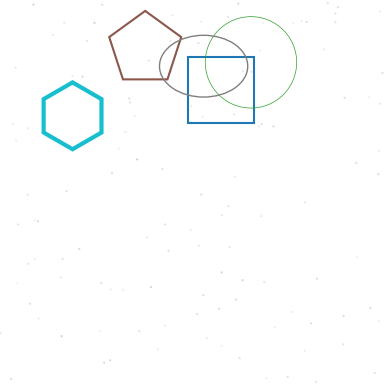[{"shape": "square", "thickness": 1.5, "radius": 0.43, "center": [0.573, 0.766]}, {"shape": "circle", "thickness": 0.5, "radius": 0.59, "center": [0.652, 0.838]}, {"shape": "pentagon", "thickness": 1.5, "radius": 0.49, "center": [0.377, 0.873]}, {"shape": "oval", "thickness": 1, "radius": 0.57, "center": [0.529, 0.828]}, {"shape": "hexagon", "thickness": 3, "radius": 0.43, "center": [0.188, 0.699]}]